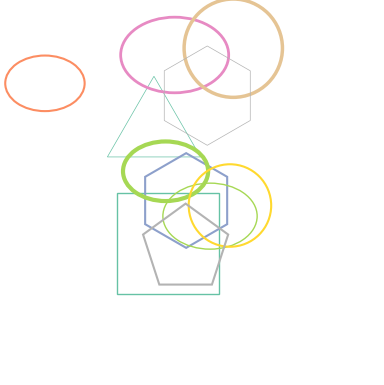[{"shape": "square", "thickness": 1, "radius": 0.66, "center": [0.437, 0.367]}, {"shape": "triangle", "thickness": 0.5, "radius": 0.7, "center": [0.4, 0.662]}, {"shape": "oval", "thickness": 1.5, "radius": 0.52, "center": [0.117, 0.784]}, {"shape": "hexagon", "thickness": 1.5, "radius": 0.62, "center": [0.484, 0.479]}, {"shape": "oval", "thickness": 2, "radius": 0.7, "center": [0.454, 0.857]}, {"shape": "oval", "thickness": 1, "radius": 0.61, "center": [0.546, 0.439]}, {"shape": "oval", "thickness": 3, "radius": 0.55, "center": [0.43, 0.555]}, {"shape": "circle", "thickness": 1.5, "radius": 0.54, "center": [0.597, 0.466]}, {"shape": "circle", "thickness": 2.5, "radius": 0.64, "center": [0.606, 0.875]}, {"shape": "hexagon", "thickness": 0.5, "radius": 0.64, "center": [0.538, 0.752]}, {"shape": "pentagon", "thickness": 1.5, "radius": 0.58, "center": [0.482, 0.355]}]